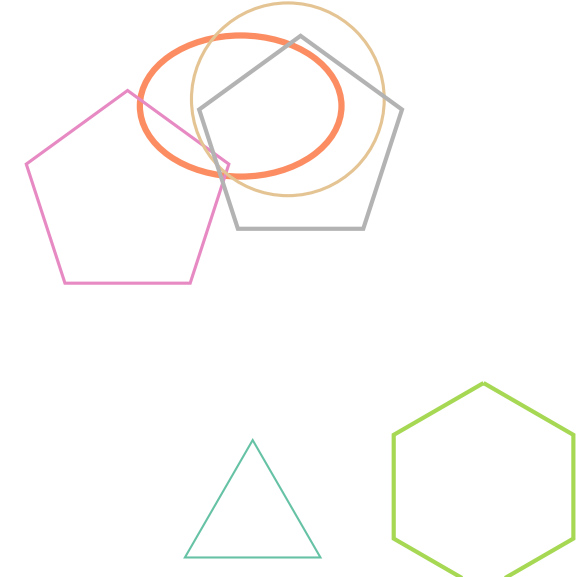[{"shape": "triangle", "thickness": 1, "radius": 0.68, "center": [0.438, 0.102]}, {"shape": "oval", "thickness": 3, "radius": 0.87, "center": [0.417, 0.816]}, {"shape": "pentagon", "thickness": 1.5, "radius": 0.92, "center": [0.221, 0.658]}, {"shape": "hexagon", "thickness": 2, "radius": 0.9, "center": [0.837, 0.156]}, {"shape": "circle", "thickness": 1.5, "radius": 0.83, "center": [0.498, 0.827]}, {"shape": "pentagon", "thickness": 2, "radius": 0.92, "center": [0.52, 0.752]}]